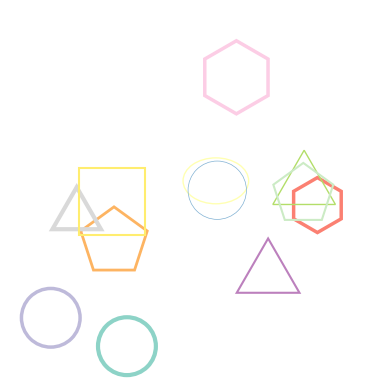[{"shape": "circle", "thickness": 3, "radius": 0.38, "center": [0.33, 0.101]}, {"shape": "oval", "thickness": 1, "radius": 0.43, "center": [0.561, 0.53]}, {"shape": "circle", "thickness": 2.5, "radius": 0.38, "center": [0.132, 0.175]}, {"shape": "hexagon", "thickness": 2.5, "radius": 0.36, "center": [0.824, 0.467]}, {"shape": "circle", "thickness": 0.5, "radius": 0.38, "center": [0.564, 0.506]}, {"shape": "pentagon", "thickness": 2, "radius": 0.45, "center": [0.296, 0.372]}, {"shape": "triangle", "thickness": 1, "radius": 0.47, "center": [0.79, 0.516]}, {"shape": "hexagon", "thickness": 2.5, "radius": 0.47, "center": [0.614, 0.799]}, {"shape": "triangle", "thickness": 3, "radius": 0.36, "center": [0.199, 0.441]}, {"shape": "triangle", "thickness": 1.5, "radius": 0.47, "center": [0.696, 0.287]}, {"shape": "pentagon", "thickness": 1.5, "radius": 0.41, "center": [0.788, 0.495]}, {"shape": "square", "thickness": 1.5, "radius": 0.43, "center": [0.291, 0.476]}]